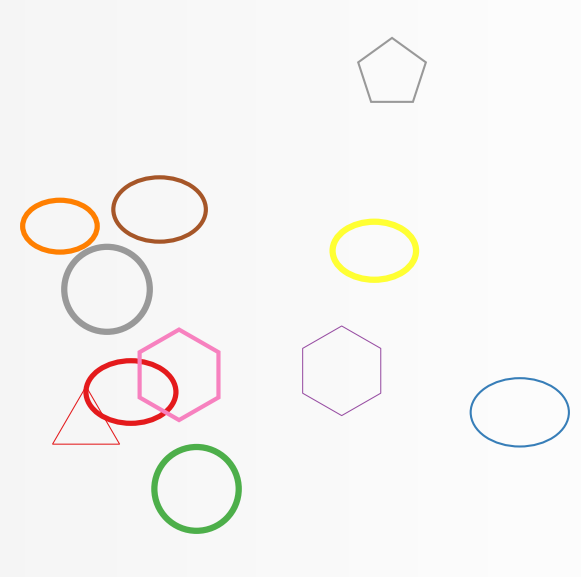[{"shape": "triangle", "thickness": 0.5, "radius": 0.33, "center": [0.148, 0.263]}, {"shape": "oval", "thickness": 2.5, "radius": 0.39, "center": [0.225, 0.32]}, {"shape": "oval", "thickness": 1, "radius": 0.42, "center": [0.894, 0.285]}, {"shape": "circle", "thickness": 3, "radius": 0.36, "center": [0.338, 0.153]}, {"shape": "hexagon", "thickness": 0.5, "radius": 0.39, "center": [0.588, 0.357]}, {"shape": "oval", "thickness": 2.5, "radius": 0.32, "center": [0.103, 0.608]}, {"shape": "oval", "thickness": 3, "radius": 0.36, "center": [0.644, 0.565]}, {"shape": "oval", "thickness": 2, "radius": 0.4, "center": [0.275, 0.636]}, {"shape": "hexagon", "thickness": 2, "radius": 0.39, "center": [0.308, 0.35]}, {"shape": "circle", "thickness": 3, "radius": 0.37, "center": [0.184, 0.498]}, {"shape": "pentagon", "thickness": 1, "radius": 0.31, "center": [0.674, 0.872]}]